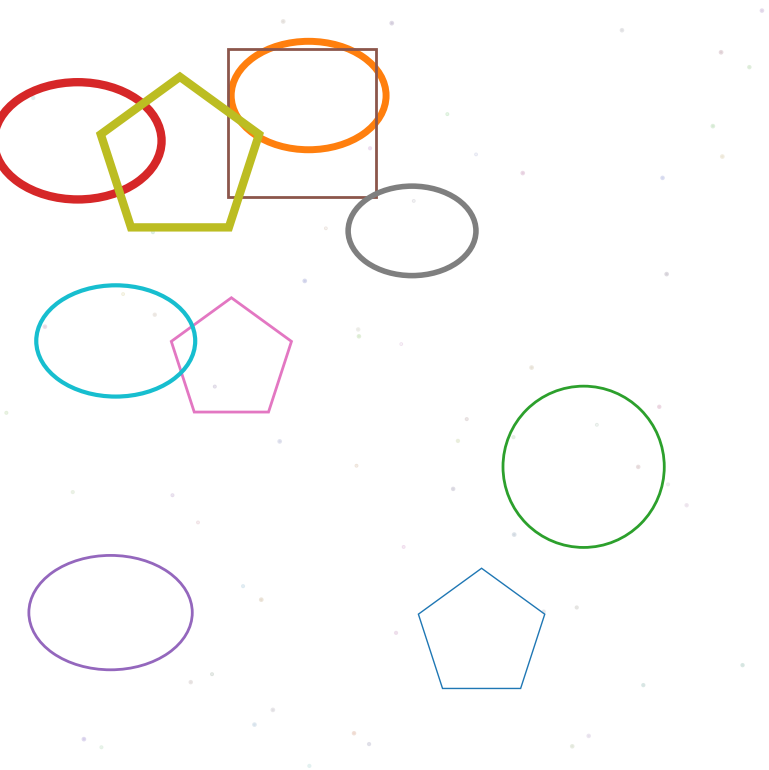[{"shape": "pentagon", "thickness": 0.5, "radius": 0.43, "center": [0.625, 0.176]}, {"shape": "oval", "thickness": 2.5, "radius": 0.5, "center": [0.401, 0.876]}, {"shape": "circle", "thickness": 1, "radius": 0.52, "center": [0.758, 0.394]}, {"shape": "oval", "thickness": 3, "radius": 0.54, "center": [0.101, 0.817]}, {"shape": "oval", "thickness": 1, "radius": 0.53, "center": [0.144, 0.204]}, {"shape": "square", "thickness": 1, "radius": 0.48, "center": [0.392, 0.841]}, {"shape": "pentagon", "thickness": 1, "radius": 0.41, "center": [0.3, 0.531]}, {"shape": "oval", "thickness": 2, "radius": 0.41, "center": [0.535, 0.7]}, {"shape": "pentagon", "thickness": 3, "radius": 0.54, "center": [0.234, 0.792]}, {"shape": "oval", "thickness": 1.5, "radius": 0.52, "center": [0.15, 0.557]}]